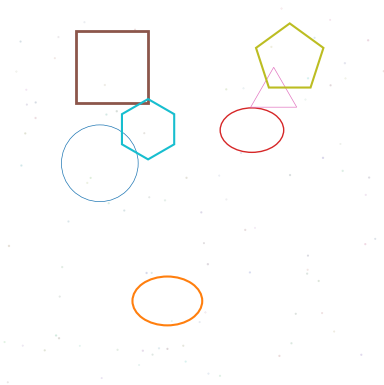[{"shape": "circle", "thickness": 0.5, "radius": 0.5, "center": [0.259, 0.576]}, {"shape": "oval", "thickness": 1.5, "radius": 0.45, "center": [0.435, 0.218]}, {"shape": "oval", "thickness": 1, "radius": 0.41, "center": [0.654, 0.662]}, {"shape": "square", "thickness": 2, "radius": 0.46, "center": [0.29, 0.826]}, {"shape": "triangle", "thickness": 0.5, "radius": 0.35, "center": [0.711, 0.756]}, {"shape": "pentagon", "thickness": 1.5, "radius": 0.46, "center": [0.753, 0.847]}, {"shape": "hexagon", "thickness": 1.5, "radius": 0.39, "center": [0.385, 0.664]}]